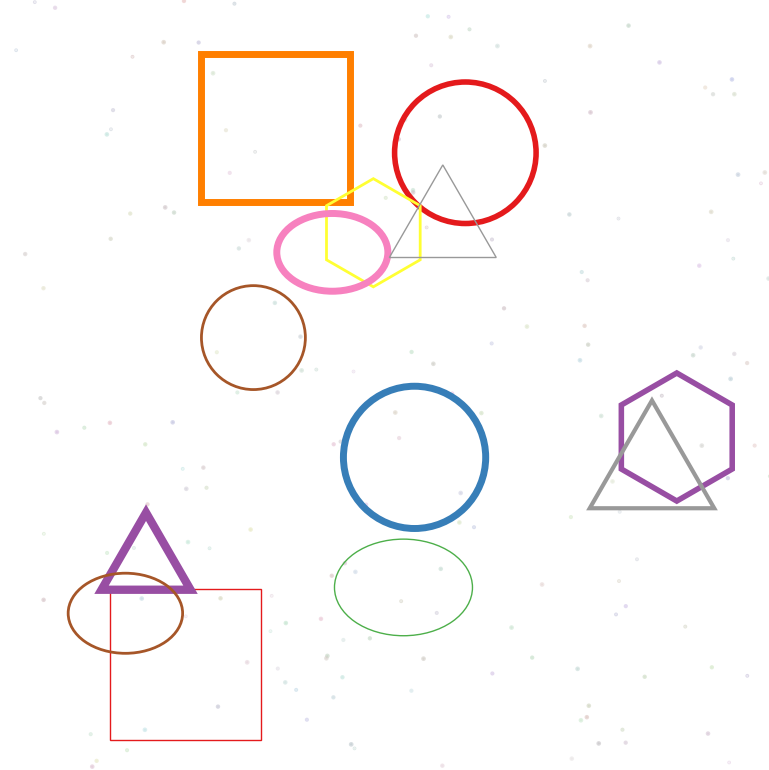[{"shape": "square", "thickness": 0.5, "radius": 0.49, "center": [0.24, 0.138]}, {"shape": "circle", "thickness": 2, "radius": 0.46, "center": [0.604, 0.802]}, {"shape": "circle", "thickness": 2.5, "radius": 0.46, "center": [0.538, 0.406]}, {"shape": "oval", "thickness": 0.5, "radius": 0.45, "center": [0.524, 0.237]}, {"shape": "triangle", "thickness": 3, "radius": 0.33, "center": [0.19, 0.267]}, {"shape": "hexagon", "thickness": 2, "radius": 0.42, "center": [0.879, 0.432]}, {"shape": "square", "thickness": 2.5, "radius": 0.48, "center": [0.358, 0.834]}, {"shape": "hexagon", "thickness": 1, "radius": 0.35, "center": [0.485, 0.698]}, {"shape": "oval", "thickness": 1, "radius": 0.37, "center": [0.163, 0.204]}, {"shape": "circle", "thickness": 1, "radius": 0.34, "center": [0.329, 0.562]}, {"shape": "oval", "thickness": 2.5, "radius": 0.36, "center": [0.432, 0.672]}, {"shape": "triangle", "thickness": 0.5, "radius": 0.4, "center": [0.575, 0.706]}, {"shape": "triangle", "thickness": 1.5, "radius": 0.47, "center": [0.847, 0.387]}]